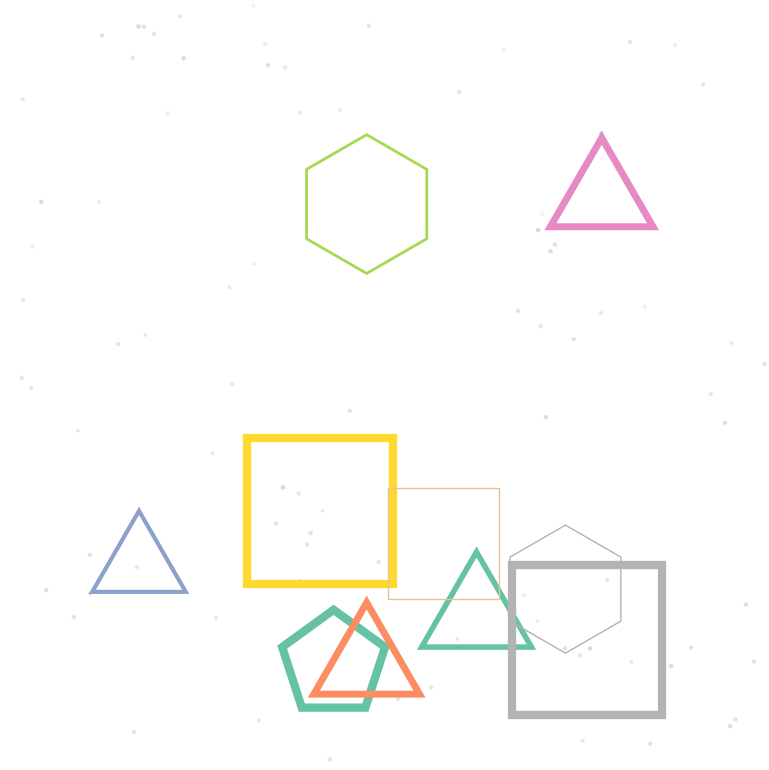[{"shape": "triangle", "thickness": 2, "radius": 0.41, "center": [0.619, 0.201]}, {"shape": "pentagon", "thickness": 3, "radius": 0.35, "center": [0.433, 0.138]}, {"shape": "triangle", "thickness": 2.5, "radius": 0.4, "center": [0.476, 0.138]}, {"shape": "triangle", "thickness": 1.5, "radius": 0.35, "center": [0.181, 0.266]}, {"shape": "triangle", "thickness": 2.5, "radius": 0.38, "center": [0.781, 0.744]}, {"shape": "hexagon", "thickness": 1, "radius": 0.45, "center": [0.476, 0.735]}, {"shape": "square", "thickness": 3, "radius": 0.47, "center": [0.415, 0.337]}, {"shape": "square", "thickness": 0.5, "radius": 0.36, "center": [0.576, 0.294]}, {"shape": "square", "thickness": 3, "radius": 0.49, "center": [0.762, 0.168]}, {"shape": "hexagon", "thickness": 0.5, "radius": 0.42, "center": [0.734, 0.235]}]